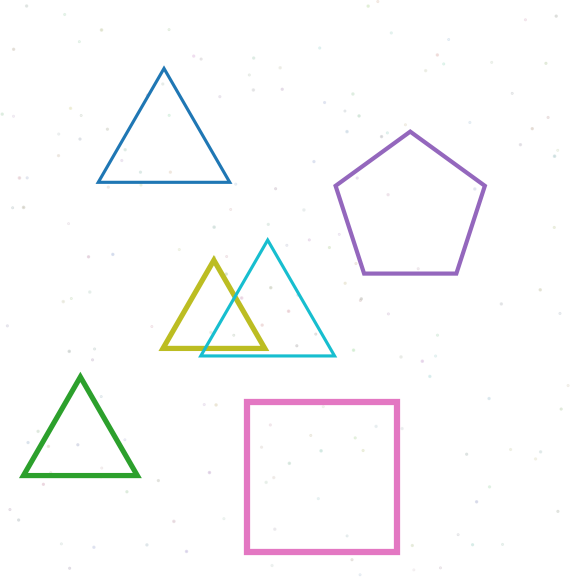[{"shape": "triangle", "thickness": 1.5, "radius": 0.66, "center": [0.284, 0.749]}, {"shape": "triangle", "thickness": 2.5, "radius": 0.57, "center": [0.139, 0.233]}, {"shape": "pentagon", "thickness": 2, "radius": 0.68, "center": [0.71, 0.635]}, {"shape": "square", "thickness": 3, "radius": 0.65, "center": [0.558, 0.173]}, {"shape": "triangle", "thickness": 2.5, "radius": 0.51, "center": [0.37, 0.447]}, {"shape": "triangle", "thickness": 1.5, "radius": 0.67, "center": [0.464, 0.45]}]